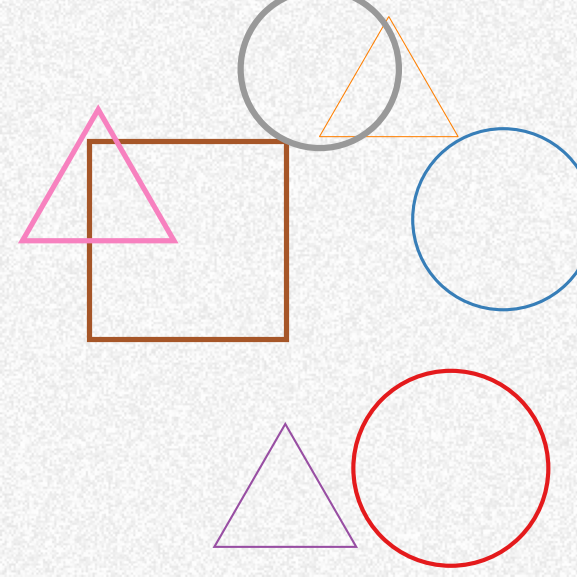[{"shape": "circle", "thickness": 2, "radius": 0.84, "center": [0.781, 0.188]}, {"shape": "circle", "thickness": 1.5, "radius": 0.78, "center": [0.871, 0.62]}, {"shape": "triangle", "thickness": 1, "radius": 0.71, "center": [0.494, 0.123]}, {"shape": "triangle", "thickness": 0.5, "radius": 0.69, "center": [0.673, 0.832]}, {"shape": "square", "thickness": 2.5, "radius": 0.85, "center": [0.325, 0.584]}, {"shape": "triangle", "thickness": 2.5, "radius": 0.76, "center": [0.17, 0.658]}, {"shape": "circle", "thickness": 3, "radius": 0.69, "center": [0.554, 0.88]}]